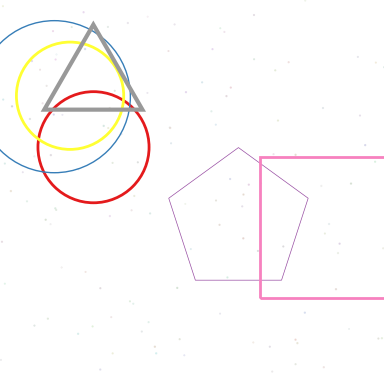[{"shape": "circle", "thickness": 2, "radius": 0.72, "center": [0.243, 0.618]}, {"shape": "circle", "thickness": 1, "radius": 0.99, "center": [0.141, 0.749]}, {"shape": "pentagon", "thickness": 0.5, "radius": 0.95, "center": [0.619, 0.426]}, {"shape": "circle", "thickness": 2, "radius": 0.7, "center": [0.182, 0.751]}, {"shape": "square", "thickness": 2, "radius": 0.92, "center": [0.859, 0.41]}, {"shape": "triangle", "thickness": 3, "radius": 0.74, "center": [0.242, 0.789]}]